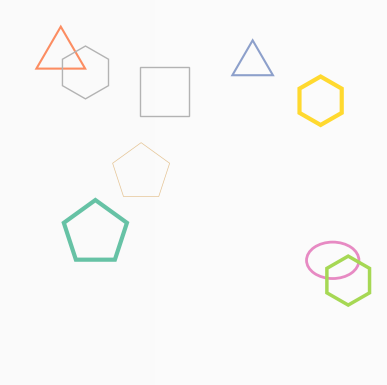[{"shape": "pentagon", "thickness": 3, "radius": 0.43, "center": [0.246, 0.395]}, {"shape": "triangle", "thickness": 1.5, "radius": 0.36, "center": [0.157, 0.858]}, {"shape": "triangle", "thickness": 1.5, "radius": 0.3, "center": [0.652, 0.835]}, {"shape": "oval", "thickness": 2, "radius": 0.34, "center": [0.859, 0.324]}, {"shape": "hexagon", "thickness": 2.5, "radius": 0.32, "center": [0.899, 0.271]}, {"shape": "hexagon", "thickness": 3, "radius": 0.31, "center": [0.827, 0.738]}, {"shape": "pentagon", "thickness": 0.5, "radius": 0.39, "center": [0.364, 0.552]}, {"shape": "square", "thickness": 1, "radius": 0.32, "center": [0.424, 0.761]}, {"shape": "hexagon", "thickness": 1, "radius": 0.34, "center": [0.221, 0.812]}]